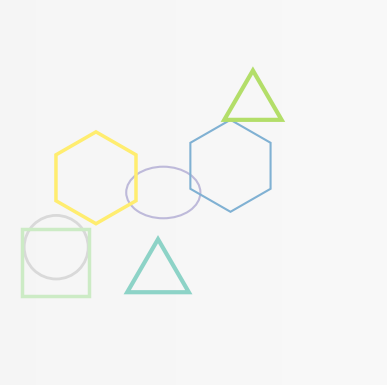[{"shape": "triangle", "thickness": 3, "radius": 0.46, "center": [0.408, 0.287]}, {"shape": "oval", "thickness": 1.5, "radius": 0.48, "center": [0.421, 0.5]}, {"shape": "hexagon", "thickness": 1.5, "radius": 0.6, "center": [0.595, 0.569]}, {"shape": "triangle", "thickness": 3, "radius": 0.43, "center": [0.653, 0.731]}, {"shape": "circle", "thickness": 2, "radius": 0.41, "center": [0.145, 0.358]}, {"shape": "square", "thickness": 2.5, "radius": 0.43, "center": [0.143, 0.317]}, {"shape": "hexagon", "thickness": 2.5, "radius": 0.6, "center": [0.248, 0.538]}]